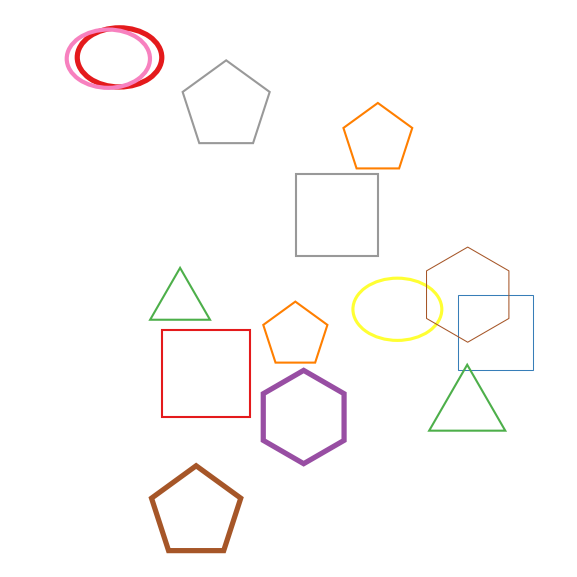[{"shape": "oval", "thickness": 2.5, "radius": 0.37, "center": [0.207, 0.9]}, {"shape": "square", "thickness": 1, "radius": 0.38, "center": [0.357, 0.352]}, {"shape": "square", "thickness": 0.5, "radius": 0.32, "center": [0.858, 0.424]}, {"shape": "triangle", "thickness": 1, "radius": 0.3, "center": [0.312, 0.475]}, {"shape": "triangle", "thickness": 1, "radius": 0.38, "center": [0.809, 0.291]}, {"shape": "hexagon", "thickness": 2.5, "radius": 0.4, "center": [0.526, 0.277]}, {"shape": "pentagon", "thickness": 1, "radius": 0.31, "center": [0.654, 0.758]}, {"shape": "pentagon", "thickness": 1, "radius": 0.29, "center": [0.511, 0.418]}, {"shape": "oval", "thickness": 1.5, "radius": 0.38, "center": [0.688, 0.464]}, {"shape": "pentagon", "thickness": 2.5, "radius": 0.41, "center": [0.34, 0.111]}, {"shape": "hexagon", "thickness": 0.5, "radius": 0.41, "center": [0.81, 0.489]}, {"shape": "oval", "thickness": 2, "radius": 0.36, "center": [0.188, 0.897]}, {"shape": "square", "thickness": 1, "radius": 0.36, "center": [0.584, 0.627]}, {"shape": "pentagon", "thickness": 1, "radius": 0.4, "center": [0.392, 0.815]}]